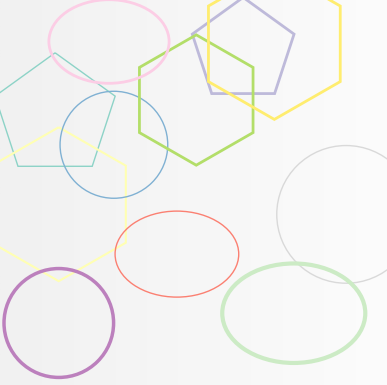[{"shape": "pentagon", "thickness": 1, "radius": 0.81, "center": [0.142, 0.7]}, {"shape": "hexagon", "thickness": 1.5, "radius": 1.0, "center": [0.152, 0.47]}, {"shape": "pentagon", "thickness": 2, "radius": 0.69, "center": [0.628, 0.869]}, {"shape": "oval", "thickness": 1, "radius": 0.8, "center": [0.457, 0.34]}, {"shape": "circle", "thickness": 1, "radius": 0.69, "center": [0.294, 0.624]}, {"shape": "hexagon", "thickness": 2, "radius": 0.85, "center": [0.506, 0.74]}, {"shape": "oval", "thickness": 2, "radius": 0.78, "center": [0.281, 0.892]}, {"shape": "circle", "thickness": 1, "radius": 0.89, "center": [0.893, 0.443]}, {"shape": "circle", "thickness": 2.5, "radius": 0.71, "center": [0.152, 0.161]}, {"shape": "oval", "thickness": 3, "radius": 0.92, "center": [0.758, 0.186]}, {"shape": "hexagon", "thickness": 2, "radius": 0.98, "center": [0.708, 0.886]}]